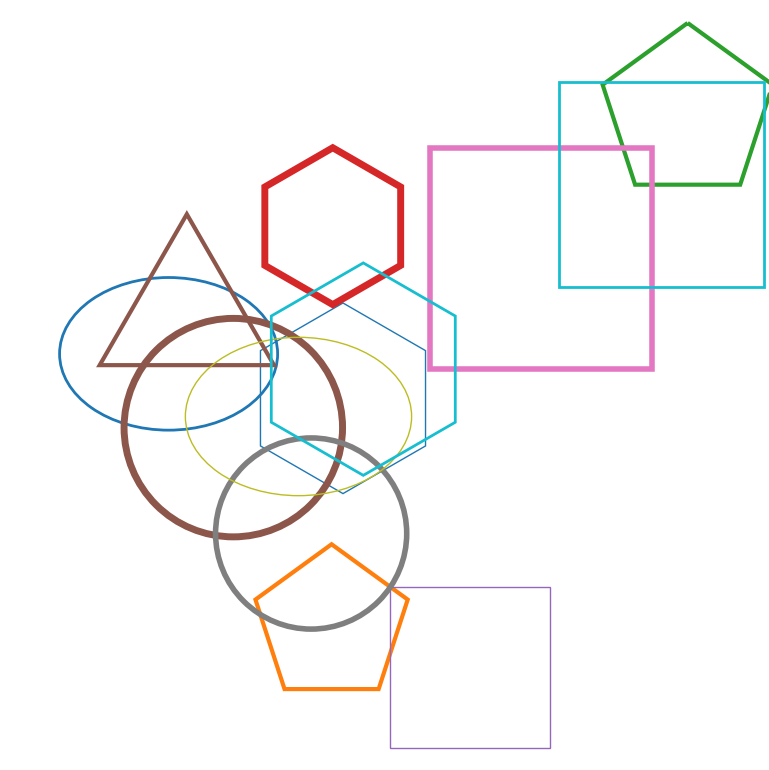[{"shape": "hexagon", "thickness": 0.5, "radius": 0.62, "center": [0.445, 0.483]}, {"shape": "oval", "thickness": 1, "radius": 0.71, "center": [0.219, 0.54]}, {"shape": "pentagon", "thickness": 1.5, "radius": 0.52, "center": [0.431, 0.189]}, {"shape": "pentagon", "thickness": 1.5, "radius": 0.58, "center": [0.893, 0.854]}, {"shape": "hexagon", "thickness": 2.5, "radius": 0.51, "center": [0.432, 0.706]}, {"shape": "square", "thickness": 0.5, "radius": 0.52, "center": [0.61, 0.133]}, {"shape": "triangle", "thickness": 1.5, "radius": 0.65, "center": [0.243, 0.591]}, {"shape": "circle", "thickness": 2.5, "radius": 0.71, "center": [0.303, 0.445]}, {"shape": "square", "thickness": 2, "radius": 0.72, "center": [0.703, 0.665]}, {"shape": "circle", "thickness": 2, "radius": 0.62, "center": [0.404, 0.307]}, {"shape": "oval", "thickness": 0.5, "radius": 0.73, "center": [0.388, 0.459]}, {"shape": "square", "thickness": 1, "radius": 0.67, "center": [0.859, 0.76]}, {"shape": "hexagon", "thickness": 1, "radius": 0.69, "center": [0.472, 0.521]}]